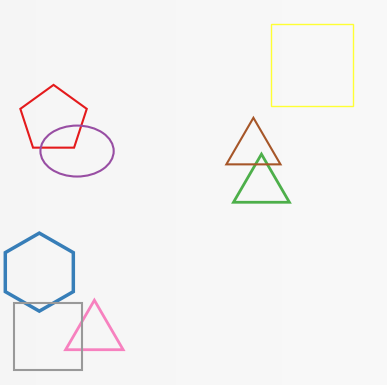[{"shape": "pentagon", "thickness": 1.5, "radius": 0.45, "center": [0.138, 0.689]}, {"shape": "hexagon", "thickness": 2.5, "radius": 0.51, "center": [0.101, 0.293]}, {"shape": "triangle", "thickness": 2, "radius": 0.42, "center": [0.675, 0.516]}, {"shape": "oval", "thickness": 1.5, "radius": 0.47, "center": [0.199, 0.608]}, {"shape": "square", "thickness": 1, "radius": 0.53, "center": [0.806, 0.831]}, {"shape": "triangle", "thickness": 1.5, "radius": 0.4, "center": [0.654, 0.613]}, {"shape": "triangle", "thickness": 2, "radius": 0.43, "center": [0.244, 0.135]}, {"shape": "square", "thickness": 1.5, "radius": 0.44, "center": [0.124, 0.126]}]